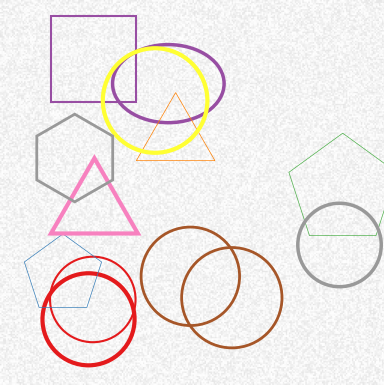[{"shape": "circle", "thickness": 1.5, "radius": 0.56, "center": [0.241, 0.222]}, {"shape": "circle", "thickness": 3, "radius": 0.6, "center": [0.23, 0.171]}, {"shape": "pentagon", "thickness": 0.5, "radius": 0.53, "center": [0.164, 0.287]}, {"shape": "pentagon", "thickness": 0.5, "radius": 0.74, "center": [0.89, 0.507]}, {"shape": "oval", "thickness": 2.5, "radius": 0.72, "center": [0.437, 0.783]}, {"shape": "square", "thickness": 1.5, "radius": 0.55, "center": [0.243, 0.846]}, {"shape": "triangle", "thickness": 0.5, "radius": 0.59, "center": [0.456, 0.642]}, {"shape": "circle", "thickness": 3, "radius": 0.68, "center": [0.403, 0.739]}, {"shape": "circle", "thickness": 2, "radius": 0.64, "center": [0.494, 0.282]}, {"shape": "circle", "thickness": 2, "radius": 0.65, "center": [0.602, 0.227]}, {"shape": "triangle", "thickness": 3, "radius": 0.65, "center": [0.245, 0.459]}, {"shape": "hexagon", "thickness": 2, "radius": 0.57, "center": [0.194, 0.59]}, {"shape": "circle", "thickness": 2.5, "radius": 0.54, "center": [0.882, 0.364]}]